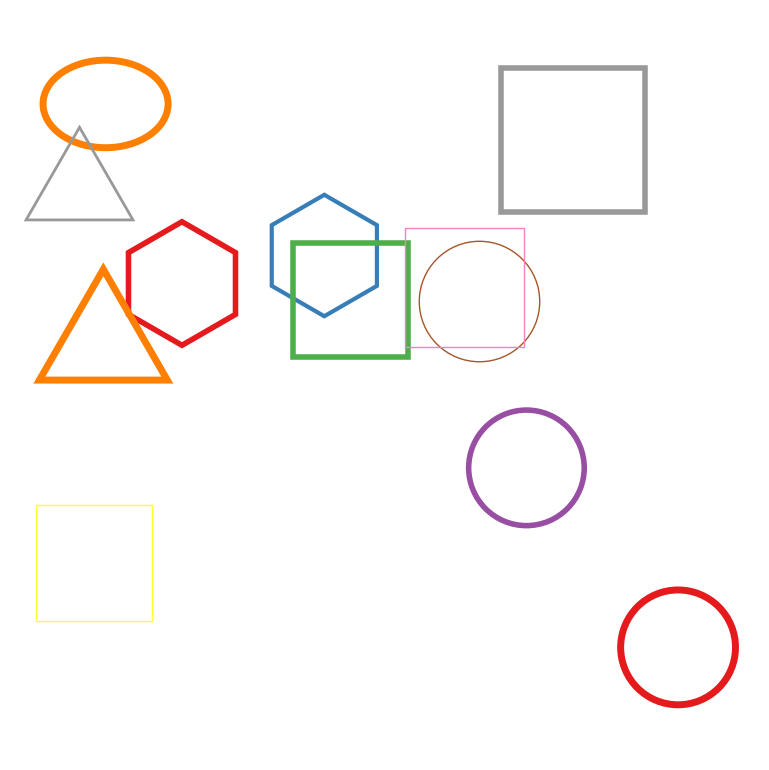[{"shape": "circle", "thickness": 2.5, "radius": 0.37, "center": [0.881, 0.159]}, {"shape": "hexagon", "thickness": 2, "radius": 0.4, "center": [0.236, 0.632]}, {"shape": "hexagon", "thickness": 1.5, "radius": 0.39, "center": [0.421, 0.668]}, {"shape": "square", "thickness": 2, "radius": 0.37, "center": [0.455, 0.611]}, {"shape": "circle", "thickness": 2, "radius": 0.38, "center": [0.684, 0.392]}, {"shape": "triangle", "thickness": 2.5, "radius": 0.48, "center": [0.134, 0.554]}, {"shape": "oval", "thickness": 2.5, "radius": 0.41, "center": [0.137, 0.865]}, {"shape": "square", "thickness": 0.5, "radius": 0.38, "center": [0.122, 0.269]}, {"shape": "circle", "thickness": 0.5, "radius": 0.39, "center": [0.623, 0.608]}, {"shape": "square", "thickness": 0.5, "radius": 0.39, "center": [0.603, 0.627]}, {"shape": "triangle", "thickness": 1, "radius": 0.4, "center": [0.103, 0.754]}, {"shape": "square", "thickness": 2, "radius": 0.47, "center": [0.744, 0.819]}]